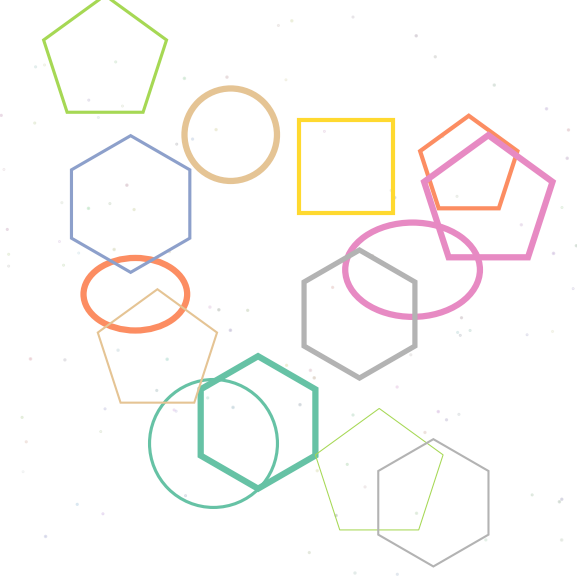[{"shape": "hexagon", "thickness": 3, "radius": 0.57, "center": [0.447, 0.268]}, {"shape": "circle", "thickness": 1.5, "radius": 0.55, "center": [0.37, 0.231]}, {"shape": "oval", "thickness": 3, "radius": 0.45, "center": [0.234, 0.49]}, {"shape": "pentagon", "thickness": 2, "radius": 0.44, "center": [0.812, 0.71]}, {"shape": "hexagon", "thickness": 1.5, "radius": 0.59, "center": [0.226, 0.646]}, {"shape": "oval", "thickness": 3, "radius": 0.58, "center": [0.714, 0.532]}, {"shape": "pentagon", "thickness": 3, "radius": 0.58, "center": [0.846, 0.648]}, {"shape": "pentagon", "thickness": 0.5, "radius": 0.58, "center": [0.657, 0.176]}, {"shape": "pentagon", "thickness": 1.5, "radius": 0.56, "center": [0.182, 0.895]}, {"shape": "square", "thickness": 2, "radius": 0.41, "center": [0.599, 0.711]}, {"shape": "pentagon", "thickness": 1, "radius": 0.54, "center": [0.273, 0.39]}, {"shape": "circle", "thickness": 3, "radius": 0.4, "center": [0.4, 0.766]}, {"shape": "hexagon", "thickness": 1, "radius": 0.55, "center": [0.75, 0.128]}, {"shape": "hexagon", "thickness": 2.5, "radius": 0.55, "center": [0.622, 0.455]}]